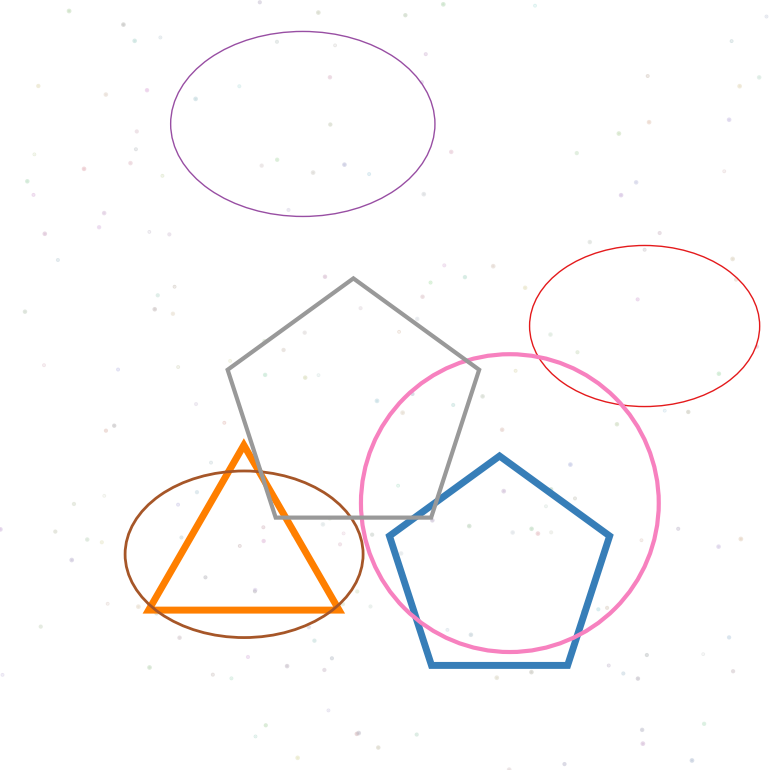[{"shape": "oval", "thickness": 0.5, "radius": 0.75, "center": [0.837, 0.577]}, {"shape": "pentagon", "thickness": 2.5, "radius": 0.75, "center": [0.649, 0.257]}, {"shape": "oval", "thickness": 0.5, "radius": 0.86, "center": [0.393, 0.839]}, {"shape": "triangle", "thickness": 2.5, "radius": 0.71, "center": [0.317, 0.279]}, {"shape": "oval", "thickness": 1, "radius": 0.77, "center": [0.317, 0.28]}, {"shape": "circle", "thickness": 1.5, "radius": 0.97, "center": [0.662, 0.347]}, {"shape": "pentagon", "thickness": 1.5, "radius": 0.86, "center": [0.459, 0.467]}]